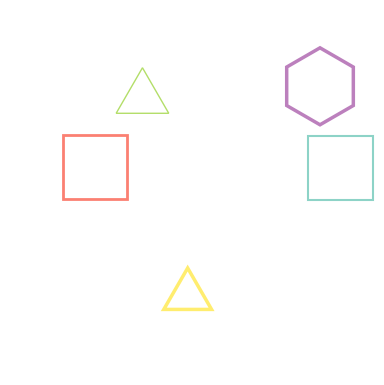[{"shape": "square", "thickness": 1.5, "radius": 0.42, "center": [0.884, 0.563]}, {"shape": "square", "thickness": 2, "radius": 0.41, "center": [0.247, 0.566]}, {"shape": "triangle", "thickness": 1, "radius": 0.39, "center": [0.37, 0.745]}, {"shape": "hexagon", "thickness": 2.5, "radius": 0.5, "center": [0.831, 0.776]}, {"shape": "triangle", "thickness": 2.5, "radius": 0.36, "center": [0.487, 0.232]}]